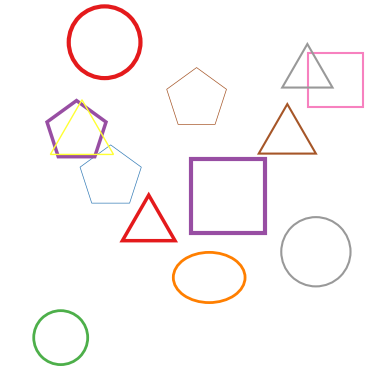[{"shape": "triangle", "thickness": 2.5, "radius": 0.39, "center": [0.386, 0.414]}, {"shape": "circle", "thickness": 3, "radius": 0.47, "center": [0.272, 0.89]}, {"shape": "pentagon", "thickness": 0.5, "radius": 0.42, "center": [0.287, 0.54]}, {"shape": "circle", "thickness": 2, "radius": 0.35, "center": [0.158, 0.123]}, {"shape": "pentagon", "thickness": 2.5, "radius": 0.4, "center": [0.199, 0.658]}, {"shape": "square", "thickness": 3, "radius": 0.48, "center": [0.593, 0.49]}, {"shape": "oval", "thickness": 2, "radius": 0.47, "center": [0.543, 0.279]}, {"shape": "triangle", "thickness": 1, "radius": 0.47, "center": [0.213, 0.646]}, {"shape": "triangle", "thickness": 1.5, "radius": 0.43, "center": [0.746, 0.644]}, {"shape": "pentagon", "thickness": 0.5, "radius": 0.41, "center": [0.511, 0.743]}, {"shape": "square", "thickness": 1.5, "radius": 0.35, "center": [0.871, 0.793]}, {"shape": "triangle", "thickness": 1.5, "radius": 0.38, "center": [0.798, 0.81]}, {"shape": "circle", "thickness": 1.5, "radius": 0.45, "center": [0.821, 0.346]}]